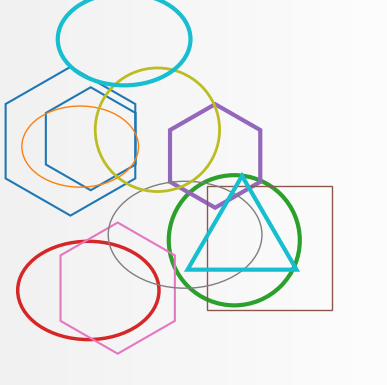[{"shape": "hexagon", "thickness": 1.5, "radius": 0.97, "center": [0.182, 0.633]}, {"shape": "hexagon", "thickness": 1.5, "radius": 0.67, "center": [0.234, 0.64]}, {"shape": "oval", "thickness": 1, "radius": 0.75, "center": [0.207, 0.619]}, {"shape": "circle", "thickness": 3, "radius": 0.85, "center": [0.605, 0.376]}, {"shape": "oval", "thickness": 2.5, "radius": 0.91, "center": [0.228, 0.246]}, {"shape": "hexagon", "thickness": 3, "radius": 0.67, "center": [0.555, 0.595]}, {"shape": "square", "thickness": 1, "radius": 0.81, "center": [0.696, 0.355]}, {"shape": "hexagon", "thickness": 1.5, "radius": 0.85, "center": [0.304, 0.252]}, {"shape": "oval", "thickness": 1, "radius": 0.99, "center": [0.478, 0.39]}, {"shape": "circle", "thickness": 2, "radius": 0.8, "center": [0.406, 0.663]}, {"shape": "oval", "thickness": 3, "radius": 0.86, "center": [0.32, 0.898]}, {"shape": "triangle", "thickness": 3, "radius": 0.81, "center": [0.625, 0.381]}]